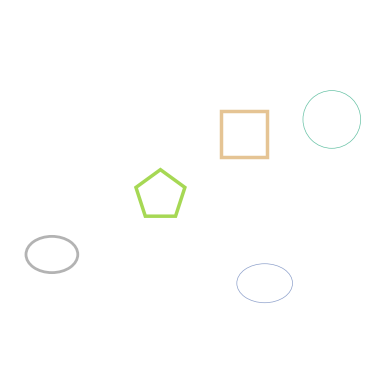[{"shape": "circle", "thickness": 0.5, "radius": 0.37, "center": [0.862, 0.69]}, {"shape": "oval", "thickness": 0.5, "radius": 0.36, "center": [0.687, 0.264]}, {"shape": "pentagon", "thickness": 2.5, "radius": 0.33, "center": [0.417, 0.493]}, {"shape": "square", "thickness": 2.5, "radius": 0.3, "center": [0.634, 0.652]}, {"shape": "oval", "thickness": 2, "radius": 0.34, "center": [0.135, 0.339]}]